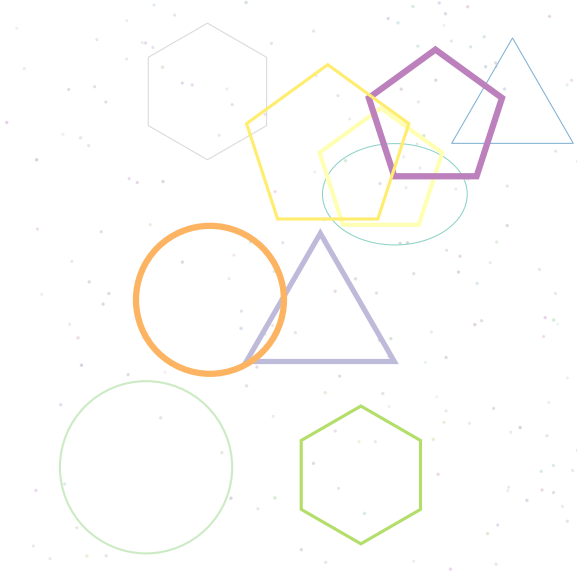[{"shape": "oval", "thickness": 0.5, "radius": 0.63, "center": [0.684, 0.663]}, {"shape": "pentagon", "thickness": 2, "radius": 0.56, "center": [0.66, 0.7]}, {"shape": "triangle", "thickness": 2.5, "radius": 0.74, "center": [0.555, 0.447]}, {"shape": "triangle", "thickness": 0.5, "radius": 0.61, "center": [0.887, 0.812]}, {"shape": "circle", "thickness": 3, "radius": 0.64, "center": [0.364, 0.48]}, {"shape": "hexagon", "thickness": 1.5, "radius": 0.6, "center": [0.625, 0.177]}, {"shape": "hexagon", "thickness": 0.5, "radius": 0.59, "center": [0.359, 0.841]}, {"shape": "pentagon", "thickness": 3, "radius": 0.61, "center": [0.754, 0.792]}, {"shape": "circle", "thickness": 1, "radius": 0.75, "center": [0.253, 0.19]}, {"shape": "pentagon", "thickness": 1.5, "radius": 0.74, "center": [0.567, 0.739]}]